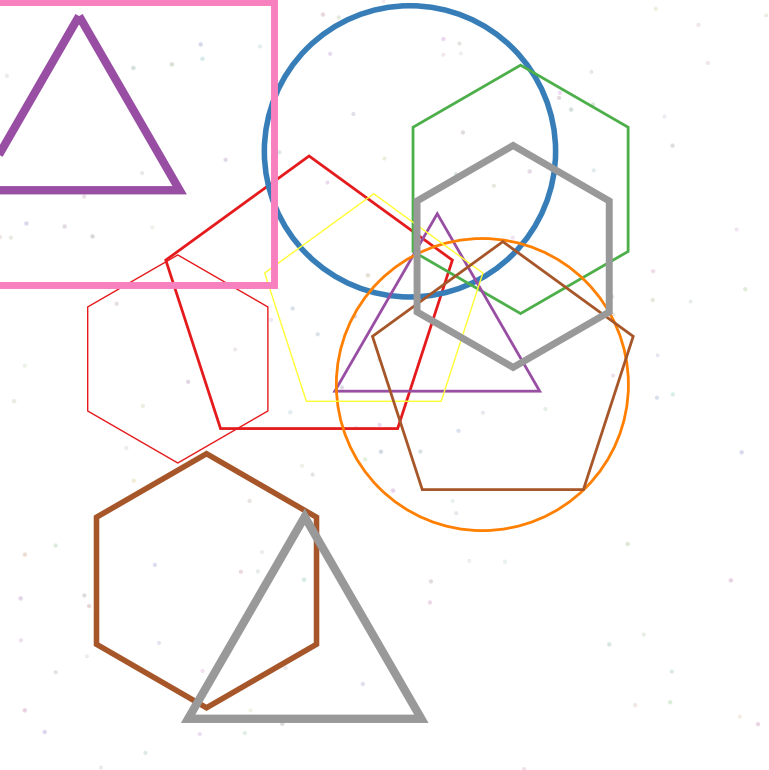[{"shape": "pentagon", "thickness": 1, "radius": 0.98, "center": [0.401, 0.602]}, {"shape": "hexagon", "thickness": 0.5, "radius": 0.68, "center": [0.231, 0.534]}, {"shape": "circle", "thickness": 2, "radius": 0.95, "center": [0.532, 0.803]}, {"shape": "hexagon", "thickness": 1, "radius": 0.81, "center": [0.676, 0.754]}, {"shape": "triangle", "thickness": 1, "radius": 0.77, "center": [0.568, 0.569]}, {"shape": "triangle", "thickness": 3, "radius": 0.75, "center": [0.103, 0.828]}, {"shape": "circle", "thickness": 1, "radius": 0.95, "center": [0.626, 0.501]}, {"shape": "pentagon", "thickness": 0.5, "radius": 0.74, "center": [0.485, 0.599]}, {"shape": "hexagon", "thickness": 2, "radius": 0.82, "center": [0.268, 0.246]}, {"shape": "pentagon", "thickness": 1, "radius": 0.89, "center": [0.653, 0.508]}, {"shape": "square", "thickness": 2.5, "radius": 0.92, "center": [0.173, 0.814]}, {"shape": "hexagon", "thickness": 2.5, "radius": 0.72, "center": [0.666, 0.667]}, {"shape": "triangle", "thickness": 3, "radius": 0.87, "center": [0.396, 0.154]}]